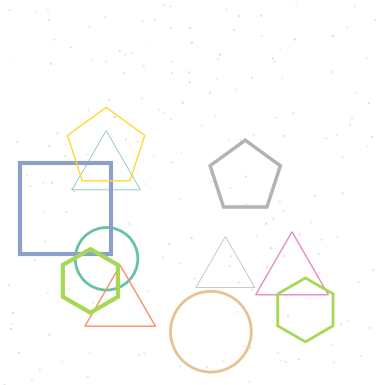[{"shape": "circle", "thickness": 2, "radius": 0.41, "center": [0.277, 0.328]}, {"shape": "triangle", "thickness": 0.5, "radius": 0.51, "center": [0.276, 0.558]}, {"shape": "triangle", "thickness": 1, "radius": 0.53, "center": [0.312, 0.205]}, {"shape": "square", "thickness": 3, "radius": 0.59, "center": [0.171, 0.459]}, {"shape": "triangle", "thickness": 1, "radius": 0.55, "center": [0.758, 0.289]}, {"shape": "hexagon", "thickness": 3, "radius": 0.41, "center": [0.235, 0.27]}, {"shape": "hexagon", "thickness": 2, "radius": 0.41, "center": [0.793, 0.195]}, {"shape": "pentagon", "thickness": 1, "radius": 0.53, "center": [0.276, 0.616]}, {"shape": "circle", "thickness": 2, "radius": 0.52, "center": [0.548, 0.138]}, {"shape": "triangle", "thickness": 0.5, "radius": 0.44, "center": [0.585, 0.297]}, {"shape": "pentagon", "thickness": 2.5, "radius": 0.48, "center": [0.637, 0.54]}]